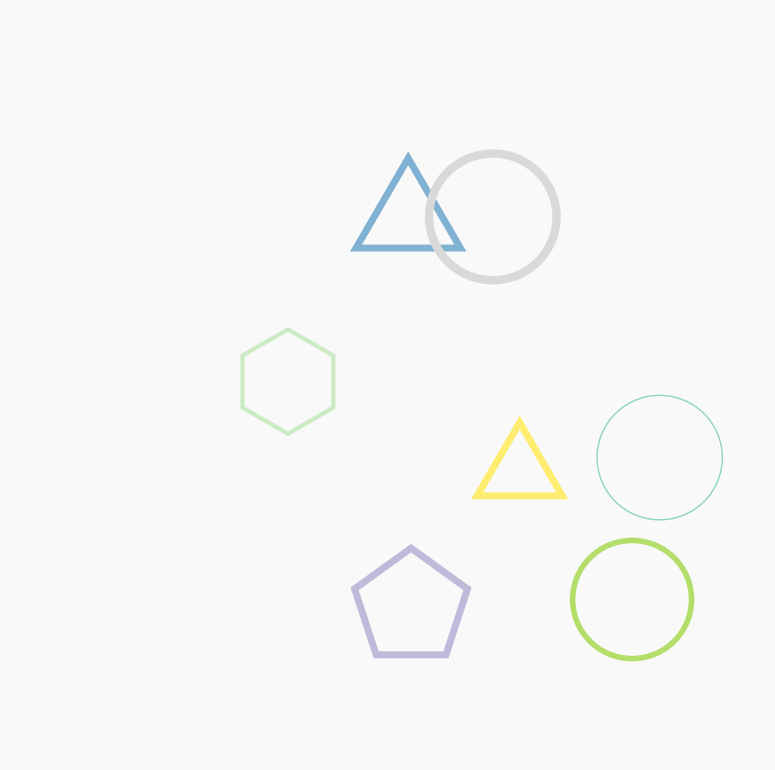[{"shape": "circle", "thickness": 0.5, "radius": 0.4, "center": [0.851, 0.406]}, {"shape": "pentagon", "thickness": 2.5, "radius": 0.38, "center": [0.53, 0.212]}, {"shape": "triangle", "thickness": 2.5, "radius": 0.39, "center": [0.527, 0.717]}, {"shape": "circle", "thickness": 2, "radius": 0.38, "center": [0.816, 0.221]}, {"shape": "circle", "thickness": 3, "radius": 0.41, "center": [0.636, 0.718]}, {"shape": "hexagon", "thickness": 1.5, "radius": 0.34, "center": [0.372, 0.504]}, {"shape": "triangle", "thickness": 2.5, "radius": 0.32, "center": [0.671, 0.388]}]